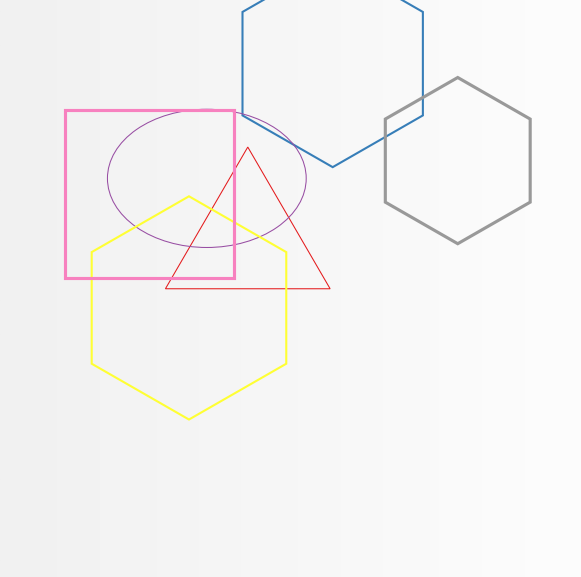[{"shape": "triangle", "thickness": 0.5, "radius": 0.82, "center": [0.426, 0.581]}, {"shape": "hexagon", "thickness": 1, "radius": 0.9, "center": [0.572, 0.889]}, {"shape": "oval", "thickness": 0.5, "radius": 0.85, "center": [0.356, 0.69]}, {"shape": "hexagon", "thickness": 1, "radius": 0.97, "center": [0.325, 0.466]}, {"shape": "square", "thickness": 1.5, "radius": 0.73, "center": [0.257, 0.663]}, {"shape": "hexagon", "thickness": 1.5, "radius": 0.72, "center": [0.788, 0.721]}]